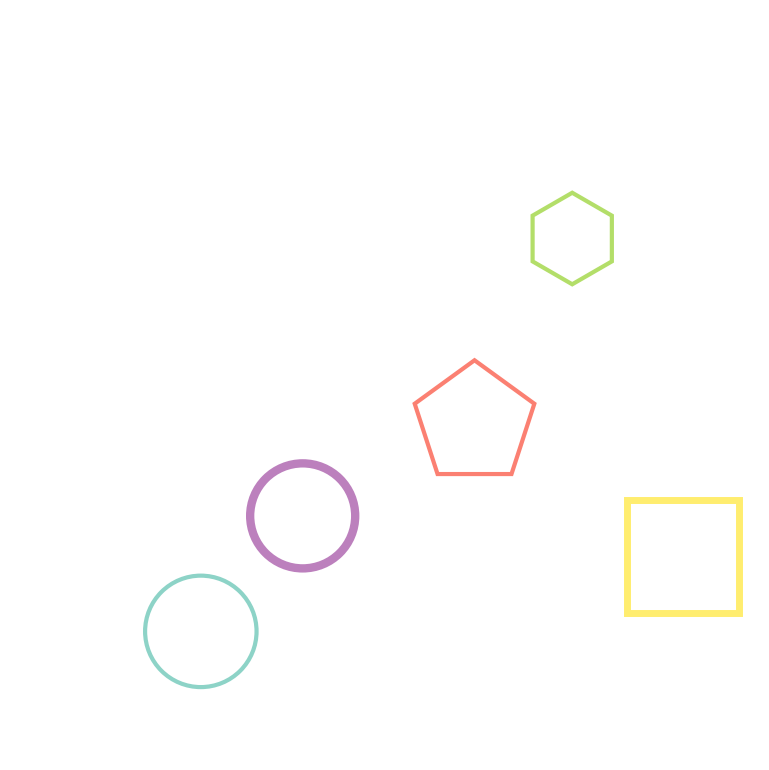[{"shape": "circle", "thickness": 1.5, "radius": 0.36, "center": [0.261, 0.18]}, {"shape": "pentagon", "thickness": 1.5, "radius": 0.41, "center": [0.616, 0.45]}, {"shape": "hexagon", "thickness": 1.5, "radius": 0.3, "center": [0.743, 0.69]}, {"shape": "circle", "thickness": 3, "radius": 0.34, "center": [0.393, 0.33]}, {"shape": "square", "thickness": 2.5, "radius": 0.37, "center": [0.887, 0.277]}]